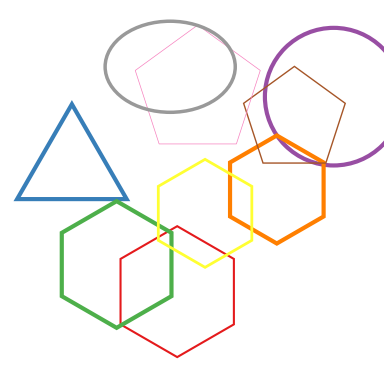[{"shape": "hexagon", "thickness": 1.5, "radius": 0.85, "center": [0.46, 0.242]}, {"shape": "triangle", "thickness": 3, "radius": 0.82, "center": [0.187, 0.565]}, {"shape": "hexagon", "thickness": 3, "radius": 0.82, "center": [0.303, 0.313]}, {"shape": "circle", "thickness": 3, "radius": 0.89, "center": [0.867, 0.749]}, {"shape": "hexagon", "thickness": 3, "radius": 0.7, "center": [0.719, 0.508]}, {"shape": "hexagon", "thickness": 2, "radius": 0.7, "center": [0.533, 0.446]}, {"shape": "pentagon", "thickness": 1, "radius": 0.69, "center": [0.765, 0.689]}, {"shape": "pentagon", "thickness": 0.5, "radius": 0.85, "center": [0.514, 0.764]}, {"shape": "oval", "thickness": 2.5, "radius": 0.84, "center": [0.442, 0.827]}]